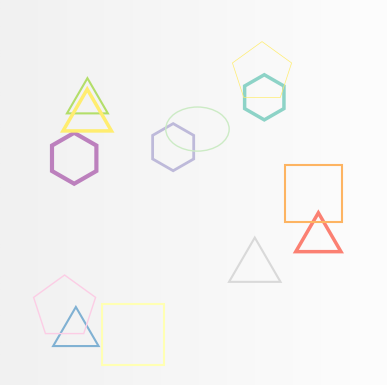[{"shape": "hexagon", "thickness": 2.5, "radius": 0.29, "center": [0.682, 0.747]}, {"shape": "square", "thickness": 1.5, "radius": 0.4, "center": [0.343, 0.131]}, {"shape": "hexagon", "thickness": 2, "radius": 0.31, "center": [0.447, 0.618]}, {"shape": "triangle", "thickness": 2.5, "radius": 0.34, "center": [0.822, 0.38]}, {"shape": "triangle", "thickness": 1.5, "radius": 0.34, "center": [0.196, 0.135]}, {"shape": "square", "thickness": 1.5, "radius": 0.37, "center": [0.809, 0.498]}, {"shape": "triangle", "thickness": 1.5, "radius": 0.3, "center": [0.226, 0.736]}, {"shape": "pentagon", "thickness": 1, "radius": 0.42, "center": [0.167, 0.202]}, {"shape": "triangle", "thickness": 1.5, "radius": 0.38, "center": [0.657, 0.306]}, {"shape": "hexagon", "thickness": 3, "radius": 0.33, "center": [0.191, 0.589]}, {"shape": "oval", "thickness": 1, "radius": 0.41, "center": [0.51, 0.665]}, {"shape": "triangle", "thickness": 2.5, "radius": 0.36, "center": [0.225, 0.696]}, {"shape": "pentagon", "thickness": 0.5, "radius": 0.4, "center": [0.676, 0.812]}]